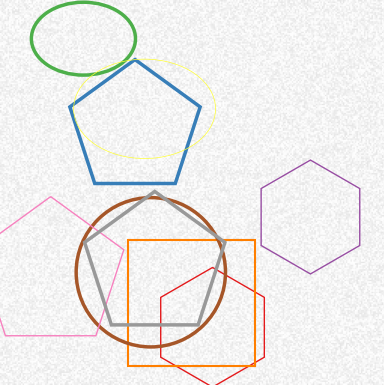[{"shape": "hexagon", "thickness": 1, "radius": 0.78, "center": [0.552, 0.15]}, {"shape": "pentagon", "thickness": 2.5, "radius": 0.89, "center": [0.351, 0.667]}, {"shape": "oval", "thickness": 2.5, "radius": 0.68, "center": [0.217, 0.9]}, {"shape": "hexagon", "thickness": 1, "radius": 0.74, "center": [0.806, 0.436]}, {"shape": "square", "thickness": 1.5, "radius": 0.82, "center": [0.498, 0.213]}, {"shape": "oval", "thickness": 0.5, "radius": 0.92, "center": [0.376, 0.717]}, {"shape": "circle", "thickness": 2.5, "radius": 0.97, "center": [0.392, 0.293]}, {"shape": "pentagon", "thickness": 1, "radius": 1.0, "center": [0.132, 0.29]}, {"shape": "pentagon", "thickness": 2.5, "radius": 0.96, "center": [0.402, 0.311]}]